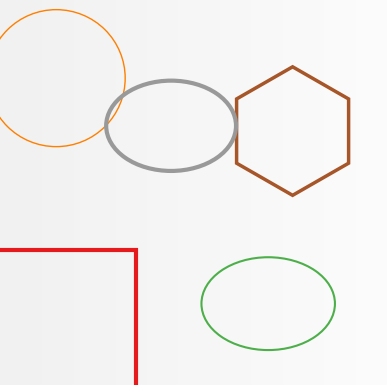[{"shape": "square", "thickness": 3, "radius": 0.92, "center": [0.168, 0.167]}, {"shape": "oval", "thickness": 1.5, "radius": 0.86, "center": [0.692, 0.211]}, {"shape": "circle", "thickness": 1, "radius": 0.89, "center": [0.145, 0.797]}, {"shape": "hexagon", "thickness": 2.5, "radius": 0.83, "center": [0.755, 0.66]}, {"shape": "oval", "thickness": 3, "radius": 0.84, "center": [0.442, 0.673]}]